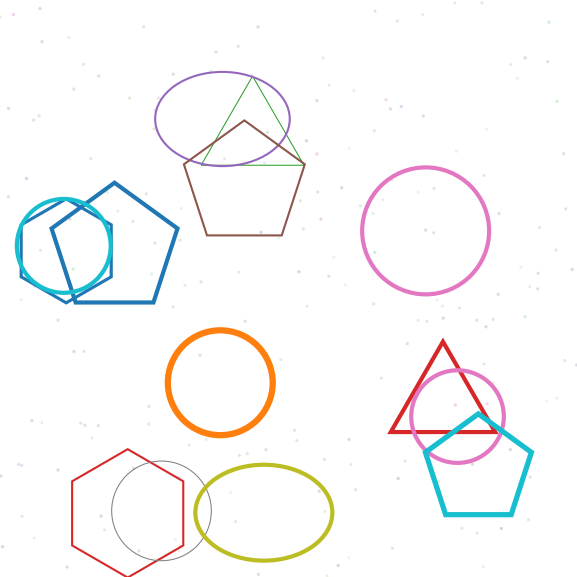[{"shape": "pentagon", "thickness": 2, "radius": 0.57, "center": [0.198, 0.568]}, {"shape": "hexagon", "thickness": 1.5, "radius": 0.45, "center": [0.115, 0.565]}, {"shape": "circle", "thickness": 3, "radius": 0.45, "center": [0.381, 0.336]}, {"shape": "triangle", "thickness": 0.5, "radius": 0.51, "center": [0.437, 0.764]}, {"shape": "triangle", "thickness": 2, "radius": 0.52, "center": [0.767, 0.303]}, {"shape": "hexagon", "thickness": 1, "radius": 0.56, "center": [0.221, 0.11]}, {"shape": "oval", "thickness": 1, "radius": 0.58, "center": [0.385, 0.793]}, {"shape": "pentagon", "thickness": 1, "radius": 0.55, "center": [0.423, 0.681]}, {"shape": "circle", "thickness": 2, "radius": 0.55, "center": [0.737, 0.599]}, {"shape": "circle", "thickness": 2, "radius": 0.4, "center": [0.792, 0.278]}, {"shape": "circle", "thickness": 0.5, "radius": 0.43, "center": [0.28, 0.114]}, {"shape": "oval", "thickness": 2, "radius": 0.59, "center": [0.457, 0.111]}, {"shape": "circle", "thickness": 2, "radius": 0.41, "center": [0.11, 0.573]}, {"shape": "pentagon", "thickness": 2.5, "radius": 0.48, "center": [0.828, 0.186]}]